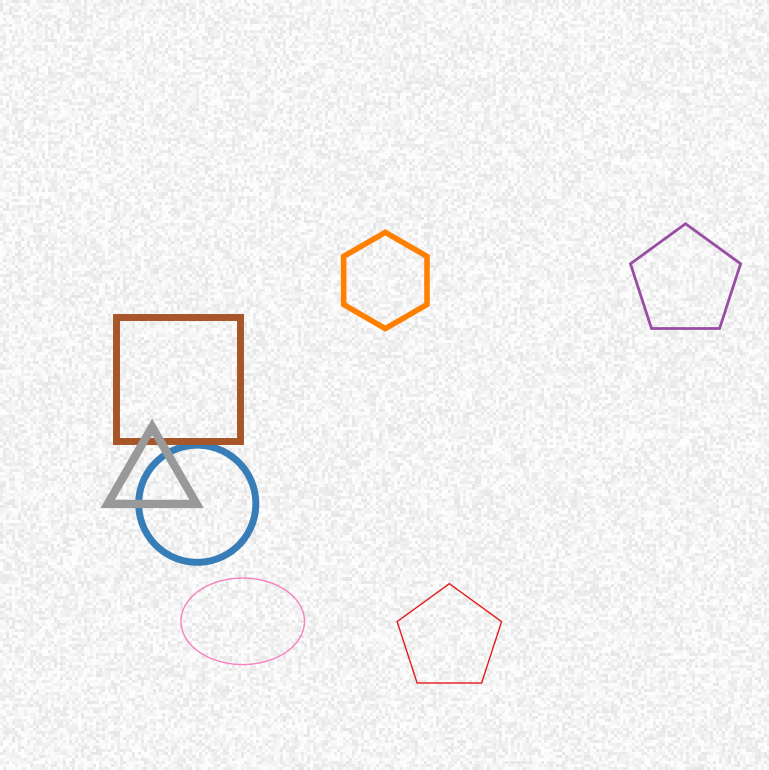[{"shape": "pentagon", "thickness": 0.5, "radius": 0.36, "center": [0.584, 0.171]}, {"shape": "circle", "thickness": 2.5, "radius": 0.38, "center": [0.256, 0.346]}, {"shape": "pentagon", "thickness": 1, "radius": 0.38, "center": [0.89, 0.634]}, {"shape": "hexagon", "thickness": 2, "radius": 0.31, "center": [0.5, 0.636]}, {"shape": "square", "thickness": 2.5, "radius": 0.4, "center": [0.231, 0.508]}, {"shape": "oval", "thickness": 0.5, "radius": 0.4, "center": [0.315, 0.193]}, {"shape": "triangle", "thickness": 3, "radius": 0.33, "center": [0.198, 0.379]}]